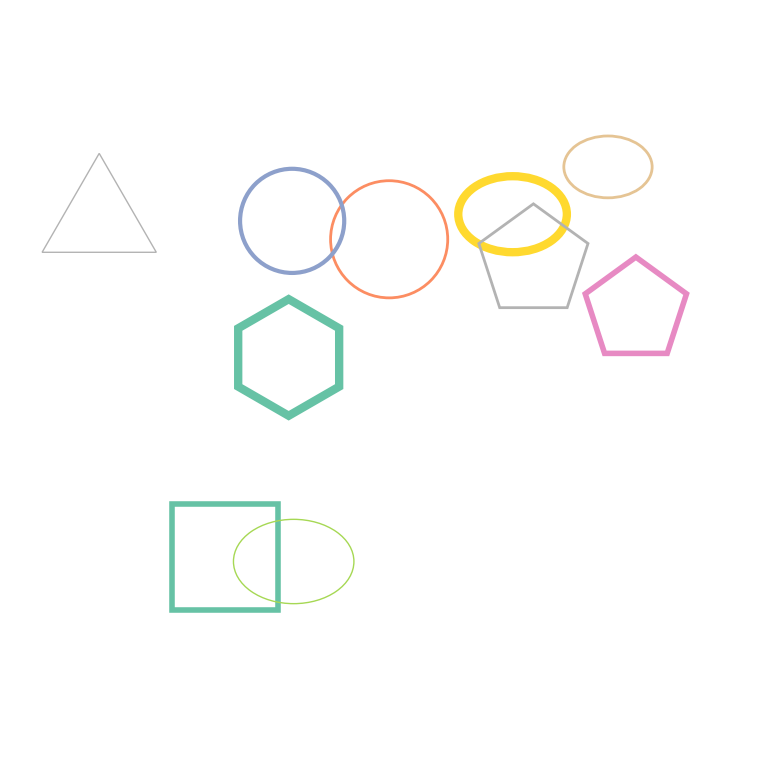[{"shape": "square", "thickness": 2, "radius": 0.34, "center": [0.292, 0.276]}, {"shape": "hexagon", "thickness": 3, "radius": 0.38, "center": [0.375, 0.536]}, {"shape": "circle", "thickness": 1, "radius": 0.38, "center": [0.505, 0.689]}, {"shape": "circle", "thickness": 1.5, "radius": 0.34, "center": [0.379, 0.713]}, {"shape": "pentagon", "thickness": 2, "radius": 0.35, "center": [0.826, 0.597]}, {"shape": "oval", "thickness": 0.5, "radius": 0.39, "center": [0.381, 0.271]}, {"shape": "oval", "thickness": 3, "radius": 0.35, "center": [0.666, 0.722]}, {"shape": "oval", "thickness": 1, "radius": 0.29, "center": [0.79, 0.783]}, {"shape": "triangle", "thickness": 0.5, "radius": 0.43, "center": [0.129, 0.715]}, {"shape": "pentagon", "thickness": 1, "radius": 0.37, "center": [0.693, 0.661]}]